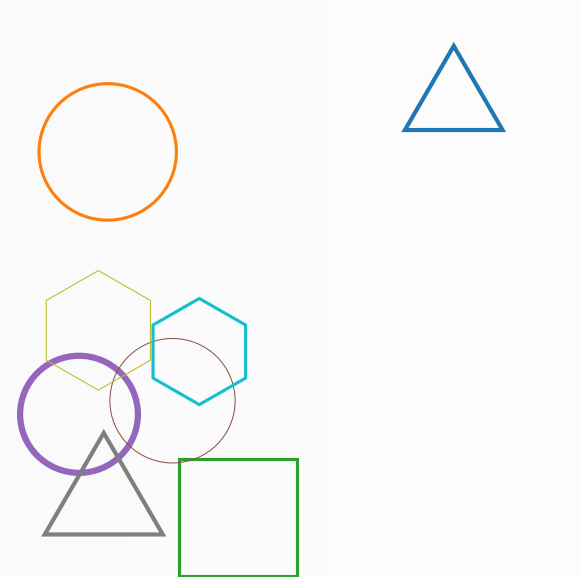[{"shape": "triangle", "thickness": 2, "radius": 0.49, "center": [0.781, 0.822]}, {"shape": "circle", "thickness": 1.5, "radius": 0.59, "center": [0.185, 0.736]}, {"shape": "square", "thickness": 1.5, "radius": 0.51, "center": [0.41, 0.103]}, {"shape": "circle", "thickness": 3, "radius": 0.51, "center": [0.136, 0.282]}, {"shape": "circle", "thickness": 0.5, "radius": 0.54, "center": [0.297, 0.305]}, {"shape": "triangle", "thickness": 2, "radius": 0.59, "center": [0.178, 0.132]}, {"shape": "hexagon", "thickness": 0.5, "radius": 0.52, "center": [0.169, 0.427]}, {"shape": "hexagon", "thickness": 1.5, "radius": 0.46, "center": [0.343, 0.39]}]